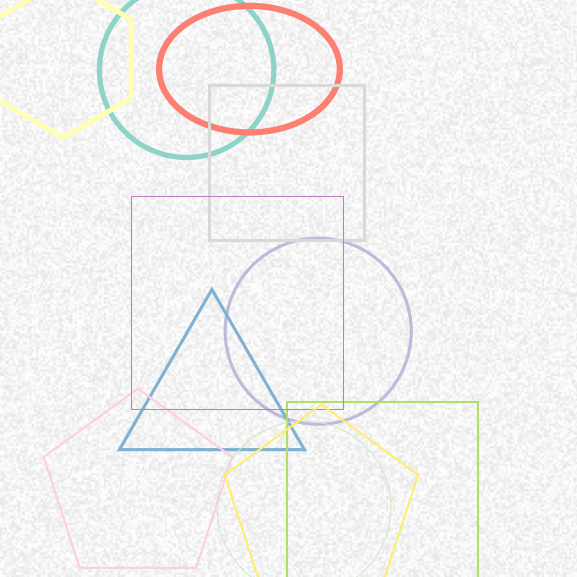[{"shape": "circle", "thickness": 2.5, "radius": 0.76, "center": [0.323, 0.877]}, {"shape": "hexagon", "thickness": 2.5, "radius": 0.68, "center": [0.109, 0.897]}, {"shape": "circle", "thickness": 1.5, "radius": 0.81, "center": [0.551, 0.426]}, {"shape": "oval", "thickness": 3, "radius": 0.78, "center": [0.432, 0.879]}, {"shape": "triangle", "thickness": 1.5, "radius": 0.92, "center": [0.367, 0.313]}, {"shape": "square", "thickness": 1, "radius": 0.83, "center": [0.663, 0.138]}, {"shape": "pentagon", "thickness": 1, "radius": 0.86, "center": [0.239, 0.155]}, {"shape": "square", "thickness": 1.5, "radius": 0.67, "center": [0.496, 0.717]}, {"shape": "square", "thickness": 0.5, "radius": 0.92, "center": [0.41, 0.475]}, {"shape": "circle", "thickness": 0.5, "radius": 0.75, "center": [0.527, 0.12]}, {"shape": "pentagon", "thickness": 1, "radius": 0.88, "center": [0.557, 0.122]}]